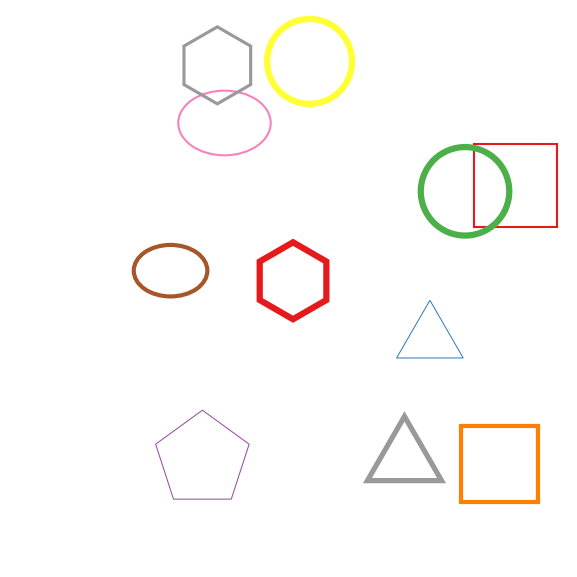[{"shape": "square", "thickness": 1, "radius": 0.36, "center": [0.893, 0.678]}, {"shape": "hexagon", "thickness": 3, "radius": 0.33, "center": [0.507, 0.513]}, {"shape": "triangle", "thickness": 0.5, "radius": 0.33, "center": [0.744, 0.413]}, {"shape": "circle", "thickness": 3, "radius": 0.38, "center": [0.805, 0.668]}, {"shape": "pentagon", "thickness": 0.5, "radius": 0.43, "center": [0.35, 0.204]}, {"shape": "square", "thickness": 2, "radius": 0.33, "center": [0.865, 0.196]}, {"shape": "circle", "thickness": 3, "radius": 0.37, "center": [0.536, 0.893]}, {"shape": "oval", "thickness": 2, "radius": 0.32, "center": [0.295, 0.53]}, {"shape": "oval", "thickness": 1, "radius": 0.4, "center": [0.389, 0.786]}, {"shape": "triangle", "thickness": 2.5, "radius": 0.37, "center": [0.7, 0.204]}, {"shape": "hexagon", "thickness": 1.5, "radius": 0.33, "center": [0.376, 0.886]}]